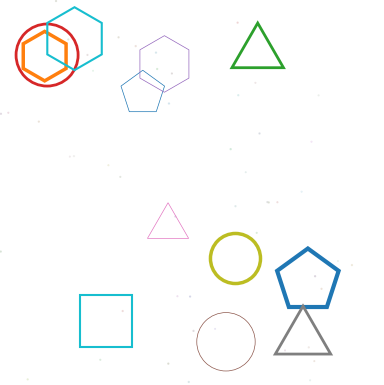[{"shape": "pentagon", "thickness": 3, "radius": 0.42, "center": [0.8, 0.271]}, {"shape": "pentagon", "thickness": 0.5, "radius": 0.3, "center": [0.371, 0.758]}, {"shape": "hexagon", "thickness": 2.5, "radius": 0.32, "center": [0.116, 0.854]}, {"shape": "triangle", "thickness": 2, "radius": 0.39, "center": [0.669, 0.863]}, {"shape": "circle", "thickness": 2, "radius": 0.4, "center": [0.122, 0.857]}, {"shape": "hexagon", "thickness": 0.5, "radius": 0.37, "center": [0.427, 0.834]}, {"shape": "circle", "thickness": 0.5, "radius": 0.38, "center": [0.587, 0.112]}, {"shape": "triangle", "thickness": 0.5, "radius": 0.31, "center": [0.436, 0.412]}, {"shape": "triangle", "thickness": 2, "radius": 0.42, "center": [0.787, 0.122]}, {"shape": "circle", "thickness": 2.5, "radius": 0.33, "center": [0.612, 0.329]}, {"shape": "square", "thickness": 1.5, "radius": 0.34, "center": [0.276, 0.166]}, {"shape": "hexagon", "thickness": 1.5, "radius": 0.41, "center": [0.194, 0.9]}]